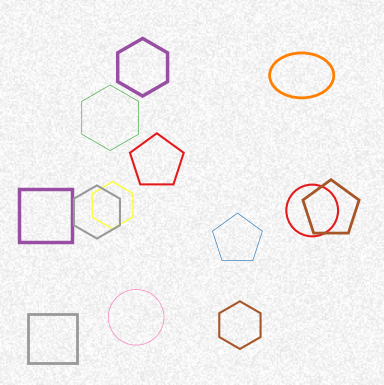[{"shape": "pentagon", "thickness": 1.5, "radius": 0.37, "center": [0.407, 0.58]}, {"shape": "circle", "thickness": 1.5, "radius": 0.34, "center": [0.811, 0.453]}, {"shape": "pentagon", "thickness": 0.5, "radius": 0.34, "center": [0.617, 0.378]}, {"shape": "hexagon", "thickness": 0.5, "radius": 0.43, "center": [0.286, 0.694]}, {"shape": "square", "thickness": 2.5, "radius": 0.34, "center": [0.119, 0.441]}, {"shape": "hexagon", "thickness": 2.5, "radius": 0.37, "center": [0.37, 0.825]}, {"shape": "oval", "thickness": 2, "radius": 0.42, "center": [0.784, 0.804]}, {"shape": "hexagon", "thickness": 1, "radius": 0.31, "center": [0.292, 0.467]}, {"shape": "hexagon", "thickness": 1.5, "radius": 0.31, "center": [0.623, 0.156]}, {"shape": "pentagon", "thickness": 2, "radius": 0.38, "center": [0.86, 0.457]}, {"shape": "circle", "thickness": 0.5, "radius": 0.36, "center": [0.354, 0.176]}, {"shape": "square", "thickness": 2, "radius": 0.32, "center": [0.137, 0.121]}, {"shape": "hexagon", "thickness": 1.5, "radius": 0.35, "center": [0.252, 0.449]}]